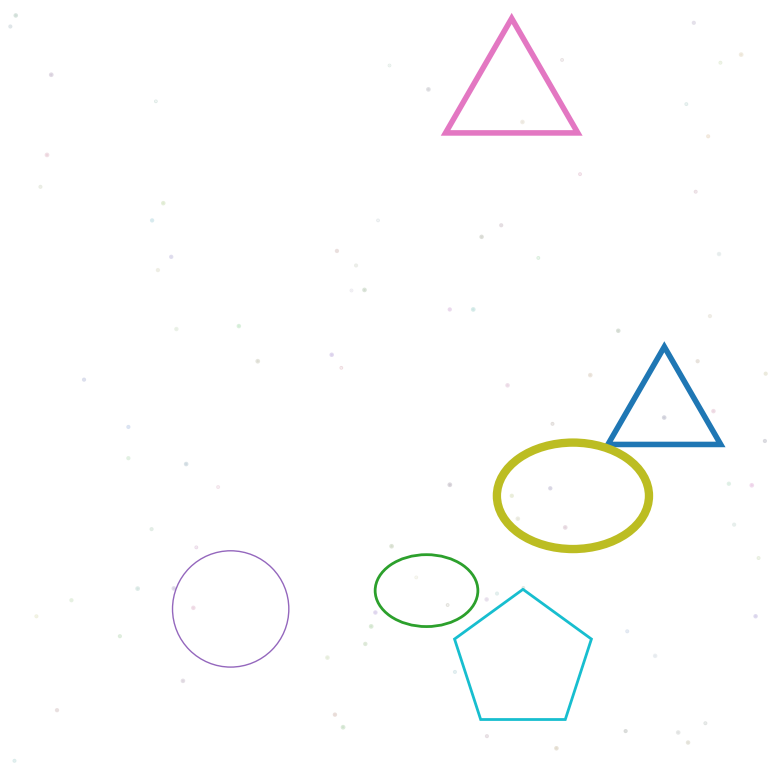[{"shape": "triangle", "thickness": 2, "radius": 0.42, "center": [0.863, 0.465]}, {"shape": "oval", "thickness": 1, "radius": 0.33, "center": [0.554, 0.233]}, {"shape": "circle", "thickness": 0.5, "radius": 0.38, "center": [0.3, 0.209]}, {"shape": "triangle", "thickness": 2, "radius": 0.5, "center": [0.665, 0.877]}, {"shape": "oval", "thickness": 3, "radius": 0.49, "center": [0.744, 0.356]}, {"shape": "pentagon", "thickness": 1, "radius": 0.47, "center": [0.679, 0.141]}]